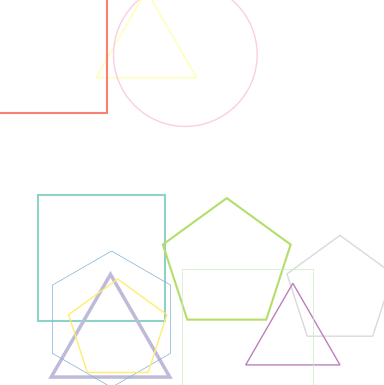[{"shape": "square", "thickness": 1.5, "radius": 0.82, "center": [0.264, 0.33]}, {"shape": "triangle", "thickness": 1, "radius": 0.75, "center": [0.38, 0.874]}, {"shape": "triangle", "thickness": 2.5, "radius": 0.89, "center": [0.287, 0.11]}, {"shape": "square", "thickness": 1.5, "radius": 0.88, "center": [0.102, 0.881]}, {"shape": "hexagon", "thickness": 0.5, "radius": 0.89, "center": [0.29, 0.171]}, {"shape": "pentagon", "thickness": 1.5, "radius": 0.87, "center": [0.589, 0.311]}, {"shape": "circle", "thickness": 1, "radius": 0.93, "center": [0.481, 0.858]}, {"shape": "pentagon", "thickness": 1, "radius": 0.72, "center": [0.883, 0.244]}, {"shape": "triangle", "thickness": 1, "radius": 0.71, "center": [0.761, 0.123]}, {"shape": "square", "thickness": 0.5, "radius": 0.85, "center": [0.643, 0.129]}, {"shape": "pentagon", "thickness": 1, "radius": 0.67, "center": [0.306, 0.141]}]